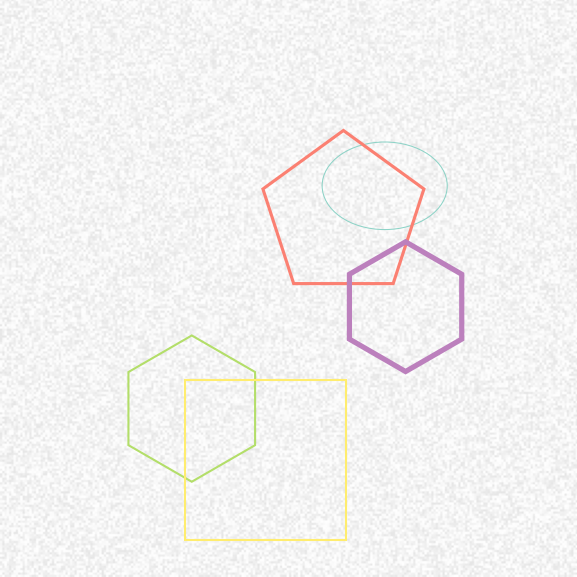[{"shape": "oval", "thickness": 0.5, "radius": 0.54, "center": [0.666, 0.677]}, {"shape": "pentagon", "thickness": 1.5, "radius": 0.73, "center": [0.595, 0.627]}, {"shape": "hexagon", "thickness": 1, "radius": 0.63, "center": [0.332, 0.292]}, {"shape": "hexagon", "thickness": 2.5, "radius": 0.56, "center": [0.702, 0.468]}, {"shape": "square", "thickness": 1, "radius": 0.69, "center": [0.46, 0.203]}]